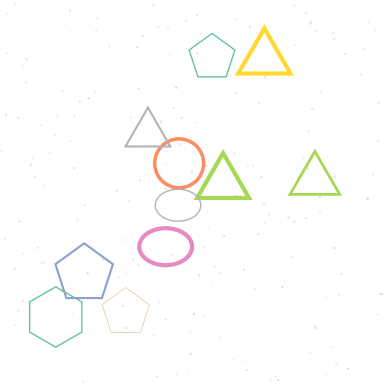[{"shape": "hexagon", "thickness": 1, "radius": 0.39, "center": [0.145, 0.177]}, {"shape": "pentagon", "thickness": 1, "radius": 0.31, "center": [0.551, 0.851]}, {"shape": "circle", "thickness": 2.5, "radius": 0.32, "center": [0.465, 0.576]}, {"shape": "pentagon", "thickness": 1.5, "radius": 0.39, "center": [0.219, 0.289]}, {"shape": "oval", "thickness": 3, "radius": 0.34, "center": [0.43, 0.359]}, {"shape": "triangle", "thickness": 2, "radius": 0.37, "center": [0.818, 0.532]}, {"shape": "triangle", "thickness": 3, "radius": 0.39, "center": [0.579, 0.525]}, {"shape": "triangle", "thickness": 3, "radius": 0.39, "center": [0.687, 0.848]}, {"shape": "pentagon", "thickness": 0.5, "radius": 0.32, "center": [0.327, 0.189]}, {"shape": "triangle", "thickness": 1.5, "radius": 0.34, "center": [0.384, 0.653]}, {"shape": "oval", "thickness": 1, "radius": 0.3, "center": [0.462, 0.467]}]